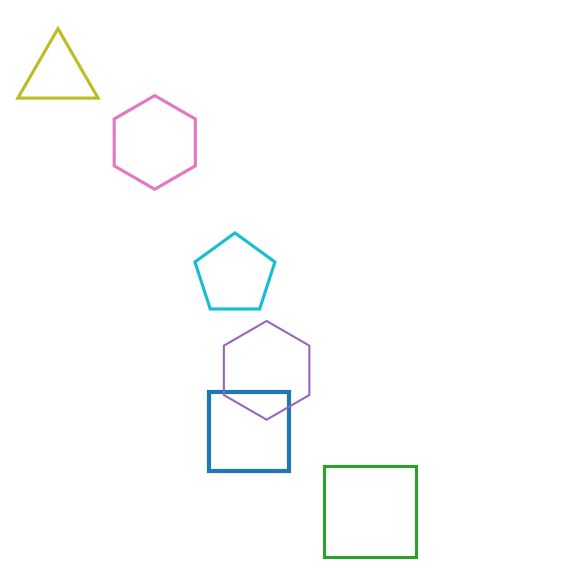[{"shape": "square", "thickness": 2, "radius": 0.34, "center": [0.431, 0.252]}, {"shape": "square", "thickness": 1.5, "radius": 0.4, "center": [0.64, 0.113]}, {"shape": "hexagon", "thickness": 1, "radius": 0.43, "center": [0.462, 0.358]}, {"shape": "hexagon", "thickness": 1.5, "radius": 0.41, "center": [0.268, 0.753]}, {"shape": "triangle", "thickness": 1.5, "radius": 0.4, "center": [0.1, 0.869]}, {"shape": "pentagon", "thickness": 1.5, "radius": 0.36, "center": [0.407, 0.523]}]